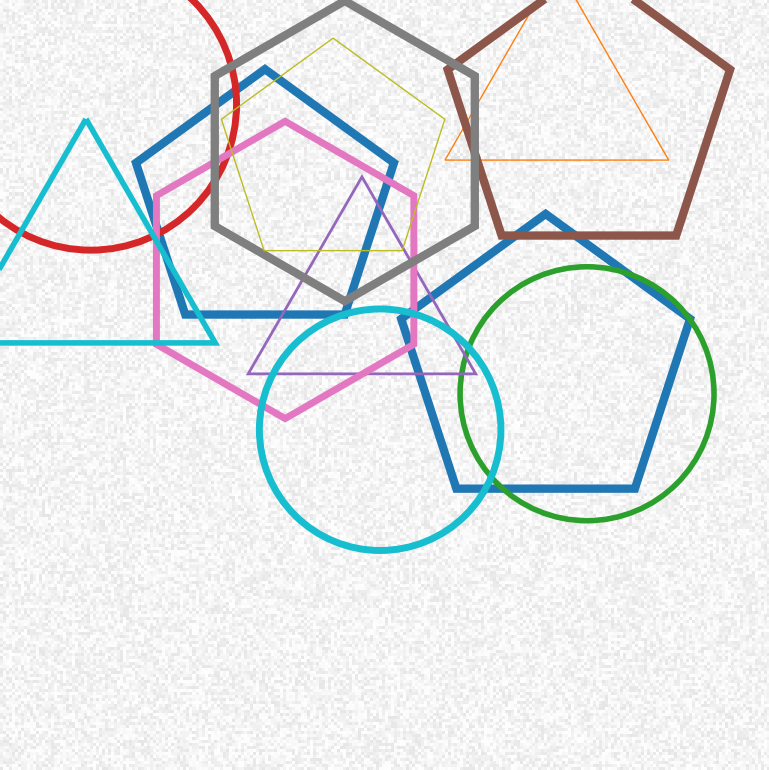[{"shape": "pentagon", "thickness": 3, "radius": 0.99, "center": [0.709, 0.525]}, {"shape": "pentagon", "thickness": 3, "radius": 0.88, "center": [0.344, 0.734]}, {"shape": "triangle", "thickness": 0.5, "radius": 0.84, "center": [0.723, 0.876]}, {"shape": "circle", "thickness": 2, "radius": 0.82, "center": [0.762, 0.489]}, {"shape": "circle", "thickness": 2.5, "radius": 0.95, "center": [0.118, 0.864]}, {"shape": "triangle", "thickness": 1, "radius": 0.85, "center": [0.47, 0.6]}, {"shape": "pentagon", "thickness": 3, "radius": 0.96, "center": [0.765, 0.85]}, {"shape": "hexagon", "thickness": 2.5, "radius": 0.97, "center": [0.37, 0.649]}, {"shape": "hexagon", "thickness": 3, "radius": 0.97, "center": [0.448, 0.804]}, {"shape": "pentagon", "thickness": 0.5, "radius": 0.76, "center": [0.433, 0.798]}, {"shape": "circle", "thickness": 2.5, "radius": 0.78, "center": [0.494, 0.442]}, {"shape": "triangle", "thickness": 2, "radius": 0.97, "center": [0.112, 0.652]}]